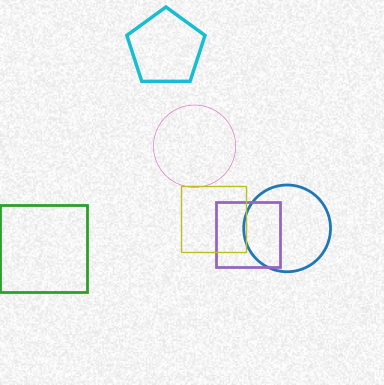[{"shape": "circle", "thickness": 2, "radius": 0.56, "center": [0.746, 0.407]}, {"shape": "square", "thickness": 2, "radius": 0.57, "center": [0.114, 0.355]}, {"shape": "square", "thickness": 2, "radius": 0.42, "center": [0.644, 0.391]}, {"shape": "circle", "thickness": 0.5, "radius": 0.53, "center": [0.505, 0.62]}, {"shape": "square", "thickness": 1, "radius": 0.43, "center": [0.555, 0.431]}, {"shape": "pentagon", "thickness": 2.5, "radius": 0.53, "center": [0.431, 0.875]}]